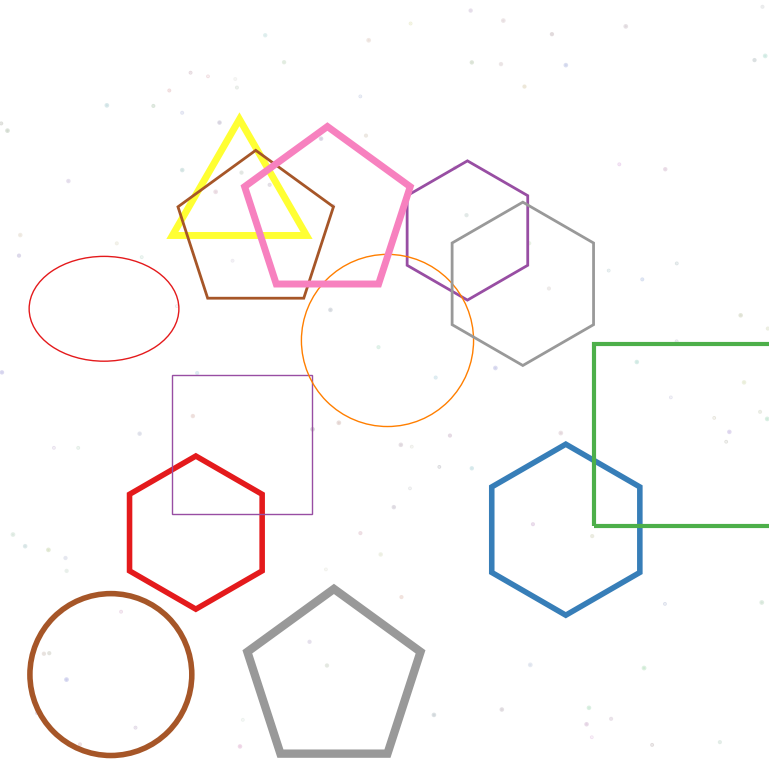[{"shape": "oval", "thickness": 0.5, "radius": 0.49, "center": [0.135, 0.599]}, {"shape": "hexagon", "thickness": 2, "radius": 0.5, "center": [0.254, 0.308]}, {"shape": "hexagon", "thickness": 2, "radius": 0.56, "center": [0.735, 0.312]}, {"shape": "square", "thickness": 1.5, "radius": 0.59, "center": [0.889, 0.435]}, {"shape": "hexagon", "thickness": 1, "radius": 0.45, "center": [0.607, 0.701]}, {"shape": "square", "thickness": 0.5, "radius": 0.45, "center": [0.314, 0.423]}, {"shape": "circle", "thickness": 0.5, "radius": 0.56, "center": [0.503, 0.558]}, {"shape": "triangle", "thickness": 2.5, "radius": 0.5, "center": [0.311, 0.744]}, {"shape": "pentagon", "thickness": 1, "radius": 0.53, "center": [0.332, 0.699]}, {"shape": "circle", "thickness": 2, "radius": 0.53, "center": [0.144, 0.124]}, {"shape": "pentagon", "thickness": 2.5, "radius": 0.57, "center": [0.425, 0.723]}, {"shape": "pentagon", "thickness": 3, "radius": 0.59, "center": [0.434, 0.117]}, {"shape": "hexagon", "thickness": 1, "radius": 0.53, "center": [0.679, 0.631]}]